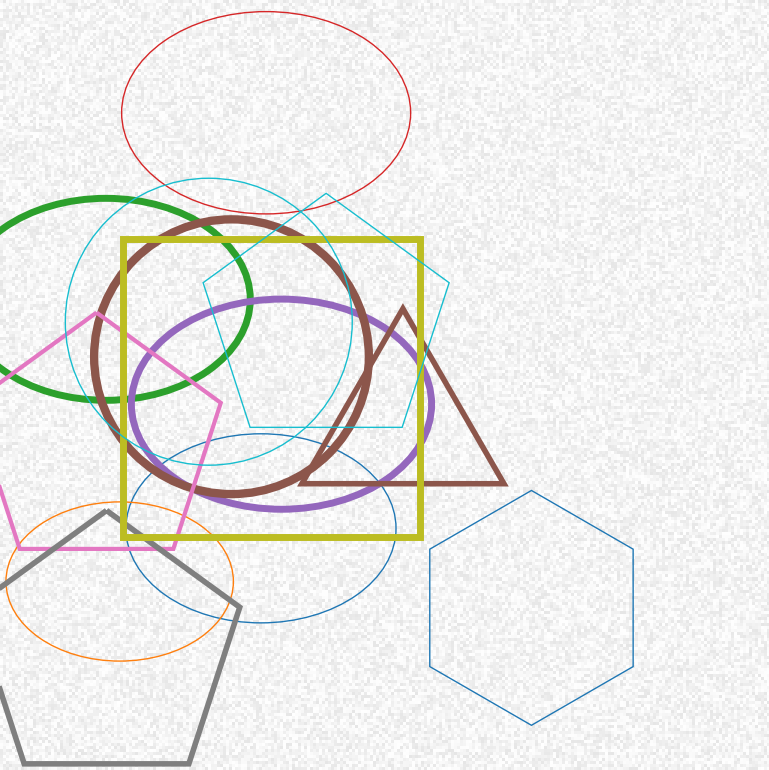[{"shape": "oval", "thickness": 0.5, "radius": 0.88, "center": [0.339, 0.314]}, {"shape": "hexagon", "thickness": 0.5, "radius": 0.76, "center": [0.69, 0.211]}, {"shape": "oval", "thickness": 0.5, "radius": 0.74, "center": [0.155, 0.245]}, {"shape": "oval", "thickness": 2.5, "radius": 0.94, "center": [0.138, 0.611]}, {"shape": "oval", "thickness": 0.5, "radius": 0.94, "center": [0.346, 0.854]}, {"shape": "oval", "thickness": 2.5, "radius": 0.97, "center": [0.366, 0.475]}, {"shape": "triangle", "thickness": 2, "radius": 0.76, "center": [0.523, 0.448]}, {"shape": "circle", "thickness": 3, "radius": 0.89, "center": [0.301, 0.537]}, {"shape": "pentagon", "thickness": 1.5, "radius": 0.85, "center": [0.125, 0.424]}, {"shape": "pentagon", "thickness": 2, "radius": 0.91, "center": [0.138, 0.155]}, {"shape": "square", "thickness": 2.5, "radius": 0.97, "center": [0.352, 0.496]}, {"shape": "circle", "thickness": 0.5, "radius": 0.93, "center": [0.271, 0.582]}, {"shape": "pentagon", "thickness": 0.5, "radius": 0.84, "center": [0.424, 0.581]}]